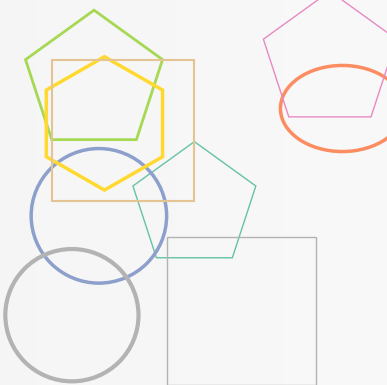[{"shape": "pentagon", "thickness": 1, "radius": 0.83, "center": [0.502, 0.465]}, {"shape": "oval", "thickness": 2.5, "radius": 0.8, "center": [0.883, 0.718]}, {"shape": "circle", "thickness": 2.5, "radius": 0.87, "center": [0.255, 0.439]}, {"shape": "pentagon", "thickness": 1, "radius": 0.9, "center": [0.851, 0.842]}, {"shape": "pentagon", "thickness": 2, "radius": 0.93, "center": [0.243, 0.788]}, {"shape": "hexagon", "thickness": 2.5, "radius": 0.87, "center": [0.27, 0.679]}, {"shape": "square", "thickness": 1.5, "radius": 0.91, "center": [0.318, 0.661]}, {"shape": "circle", "thickness": 3, "radius": 0.86, "center": [0.186, 0.181]}, {"shape": "square", "thickness": 1, "radius": 0.96, "center": [0.623, 0.193]}]